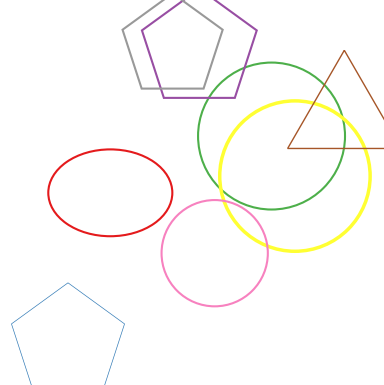[{"shape": "oval", "thickness": 1.5, "radius": 0.81, "center": [0.287, 0.499]}, {"shape": "pentagon", "thickness": 0.5, "radius": 0.77, "center": [0.177, 0.111]}, {"shape": "circle", "thickness": 1.5, "radius": 0.95, "center": [0.705, 0.647]}, {"shape": "pentagon", "thickness": 1.5, "radius": 0.78, "center": [0.518, 0.873]}, {"shape": "circle", "thickness": 2.5, "radius": 0.98, "center": [0.766, 0.543]}, {"shape": "triangle", "thickness": 1, "radius": 0.85, "center": [0.894, 0.699]}, {"shape": "circle", "thickness": 1.5, "radius": 0.69, "center": [0.558, 0.342]}, {"shape": "pentagon", "thickness": 1.5, "radius": 0.68, "center": [0.448, 0.881]}]